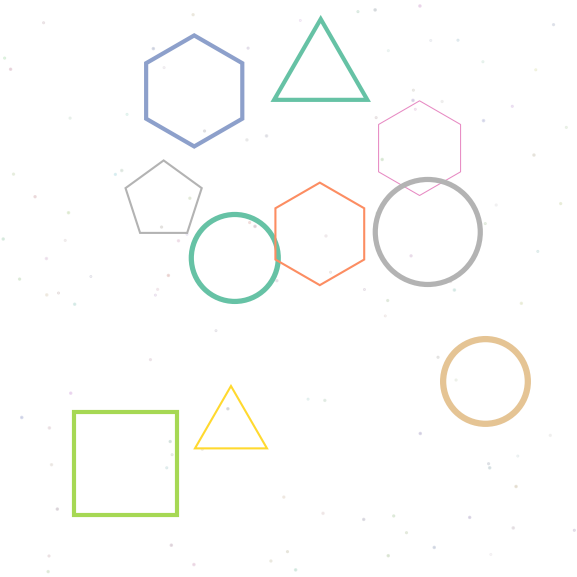[{"shape": "triangle", "thickness": 2, "radius": 0.47, "center": [0.555, 0.873]}, {"shape": "circle", "thickness": 2.5, "radius": 0.38, "center": [0.407, 0.552]}, {"shape": "hexagon", "thickness": 1, "radius": 0.44, "center": [0.554, 0.594]}, {"shape": "hexagon", "thickness": 2, "radius": 0.48, "center": [0.336, 0.842]}, {"shape": "hexagon", "thickness": 0.5, "radius": 0.41, "center": [0.727, 0.743]}, {"shape": "square", "thickness": 2, "radius": 0.45, "center": [0.218, 0.197]}, {"shape": "triangle", "thickness": 1, "radius": 0.36, "center": [0.4, 0.259]}, {"shape": "circle", "thickness": 3, "radius": 0.37, "center": [0.841, 0.339]}, {"shape": "pentagon", "thickness": 1, "radius": 0.35, "center": [0.283, 0.652]}, {"shape": "circle", "thickness": 2.5, "radius": 0.45, "center": [0.741, 0.597]}]